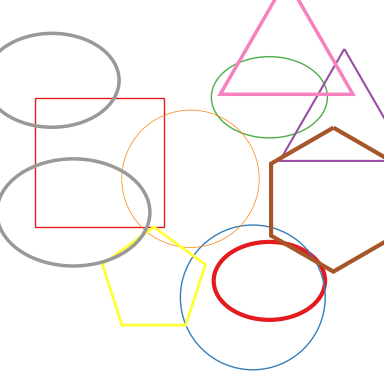[{"shape": "oval", "thickness": 3, "radius": 0.72, "center": [0.7, 0.27]}, {"shape": "square", "thickness": 1, "radius": 0.84, "center": [0.258, 0.578]}, {"shape": "circle", "thickness": 1, "radius": 0.94, "center": [0.657, 0.228]}, {"shape": "oval", "thickness": 1, "radius": 0.75, "center": [0.7, 0.747]}, {"shape": "triangle", "thickness": 1.5, "radius": 0.97, "center": [0.894, 0.679]}, {"shape": "circle", "thickness": 0.5, "radius": 0.89, "center": [0.495, 0.536]}, {"shape": "pentagon", "thickness": 2, "radius": 0.7, "center": [0.4, 0.269]}, {"shape": "hexagon", "thickness": 3, "radius": 0.93, "center": [0.866, 0.481]}, {"shape": "triangle", "thickness": 2.5, "radius": 1.0, "center": [0.744, 0.855]}, {"shape": "oval", "thickness": 2.5, "radius": 0.99, "center": [0.191, 0.448]}, {"shape": "oval", "thickness": 2.5, "radius": 0.87, "center": [0.135, 0.791]}]